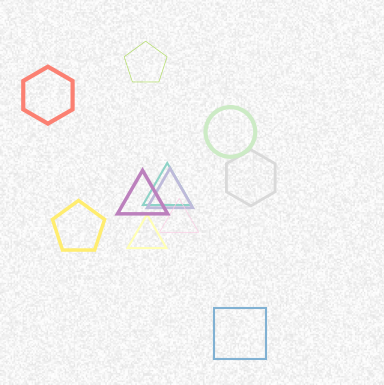[{"shape": "triangle", "thickness": 1.5, "radius": 0.36, "center": [0.434, 0.504]}, {"shape": "triangle", "thickness": 1.5, "radius": 0.29, "center": [0.382, 0.385]}, {"shape": "triangle", "thickness": 2, "radius": 0.34, "center": [0.442, 0.494]}, {"shape": "hexagon", "thickness": 3, "radius": 0.37, "center": [0.124, 0.753]}, {"shape": "square", "thickness": 1.5, "radius": 0.33, "center": [0.623, 0.134]}, {"shape": "pentagon", "thickness": 0.5, "radius": 0.29, "center": [0.378, 0.834]}, {"shape": "triangle", "thickness": 0.5, "radius": 0.29, "center": [0.465, 0.426]}, {"shape": "hexagon", "thickness": 2, "radius": 0.37, "center": [0.651, 0.538]}, {"shape": "triangle", "thickness": 2.5, "radius": 0.38, "center": [0.37, 0.482]}, {"shape": "circle", "thickness": 3, "radius": 0.32, "center": [0.598, 0.657]}, {"shape": "pentagon", "thickness": 2.5, "radius": 0.36, "center": [0.204, 0.408]}]